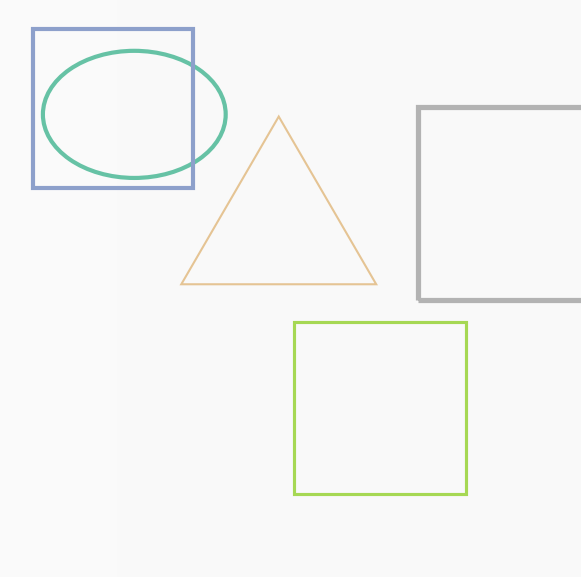[{"shape": "oval", "thickness": 2, "radius": 0.79, "center": [0.231, 0.801]}, {"shape": "square", "thickness": 2, "radius": 0.69, "center": [0.195, 0.811]}, {"shape": "square", "thickness": 1.5, "radius": 0.74, "center": [0.654, 0.293]}, {"shape": "triangle", "thickness": 1, "radius": 0.97, "center": [0.48, 0.604]}, {"shape": "square", "thickness": 2.5, "radius": 0.83, "center": [0.886, 0.647]}]